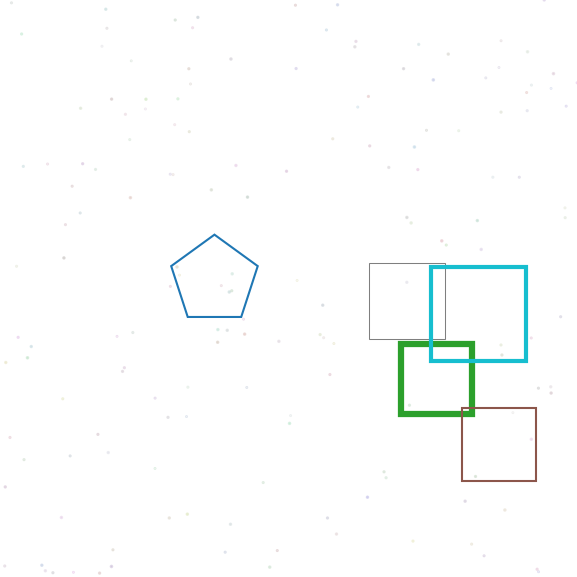[{"shape": "pentagon", "thickness": 1, "radius": 0.39, "center": [0.371, 0.514]}, {"shape": "square", "thickness": 3, "radius": 0.3, "center": [0.756, 0.343]}, {"shape": "square", "thickness": 1, "radius": 0.32, "center": [0.864, 0.23]}, {"shape": "square", "thickness": 0.5, "radius": 0.33, "center": [0.705, 0.477]}, {"shape": "square", "thickness": 2, "radius": 0.41, "center": [0.828, 0.456]}]